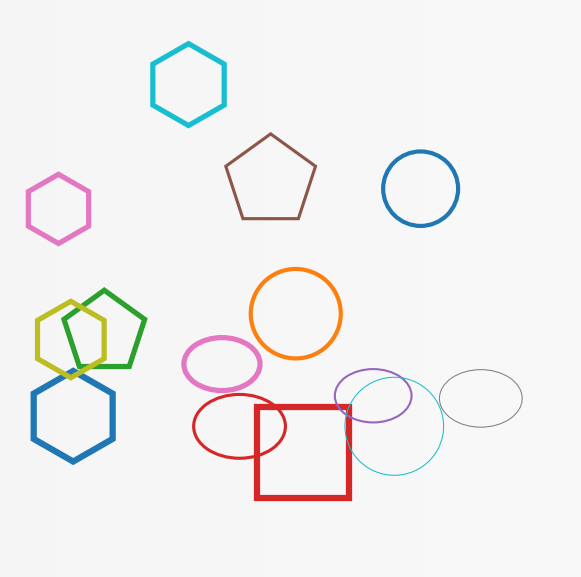[{"shape": "circle", "thickness": 2, "radius": 0.32, "center": [0.724, 0.672]}, {"shape": "hexagon", "thickness": 3, "radius": 0.39, "center": [0.126, 0.278]}, {"shape": "circle", "thickness": 2, "radius": 0.39, "center": [0.509, 0.456]}, {"shape": "pentagon", "thickness": 2.5, "radius": 0.36, "center": [0.179, 0.424]}, {"shape": "oval", "thickness": 1.5, "radius": 0.39, "center": [0.412, 0.261]}, {"shape": "square", "thickness": 3, "radius": 0.39, "center": [0.521, 0.215]}, {"shape": "oval", "thickness": 1, "radius": 0.33, "center": [0.642, 0.314]}, {"shape": "pentagon", "thickness": 1.5, "radius": 0.41, "center": [0.466, 0.686]}, {"shape": "oval", "thickness": 2.5, "radius": 0.33, "center": [0.382, 0.369]}, {"shape": "hexagon", "thickness": 2.5, "radius": 0.3, "center": [0.101, 0.637]}, {"shape": "oval", "thickness": 0.5, "radius": 0.36, "center": [0.827, 0.309]}, {"shape": "hexagon", "thickness": 2.5, "radius": 0.33, "center": [0.122, 0.411]}, {"shape": "hexagon", "thickness": 2.5, "radius": 0.35, "center": [0.324, 0.853]}, {"shape": "circle", "thickness": 0.5, "radius": 0.42, "center": [0.678, 0.261]}]